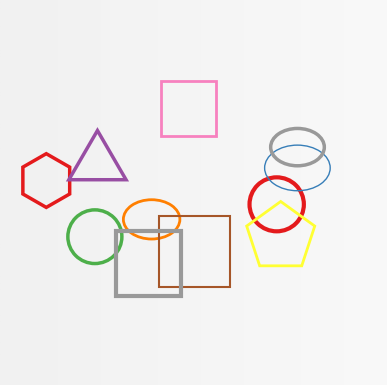[{"shape": "circle", "thickness": 3, "radius": 0.35, "center": [0.714, 0.469]}, {"shape": "hexagon", "thickness": 2.5, "radius": 0.35, "center": [0.119, 0.531]}, {"shape": "oval", "thickness": 1, "radius": 0.42, "center": [0.768, 0.564]}, {"shape": "circle", "thickness": 2.5, "radius": 0.35, "center": [0.245, 0.385]}, {"shape": "triangle", "thickness": 2.5, "radius": 0.43, "center": [0.251, 0.576]}, {"shape": "oval", "thickness": 2, "radius": 0.36, "center": [0.391, 0.43]}, {"shape": "pentagon", "thickness": 2, "radius": 0.46, "center": [0.724, 0.384]}, {"shape": "square", "thickness": 1.5, "radius": 0.46, "center": [0.501, 0.346]}, {"shape": "square", "thickness": 2, "radius": 0.36, "center": [0.486, 0.717]}, {"shape": "square", "thickness": 3, "radius": 0.42, "center": [0.383, 0.316]}, {"shape": "oval", "thickness": 2.5, "radius": 0.35, "center": [0.768, 0.618]}]